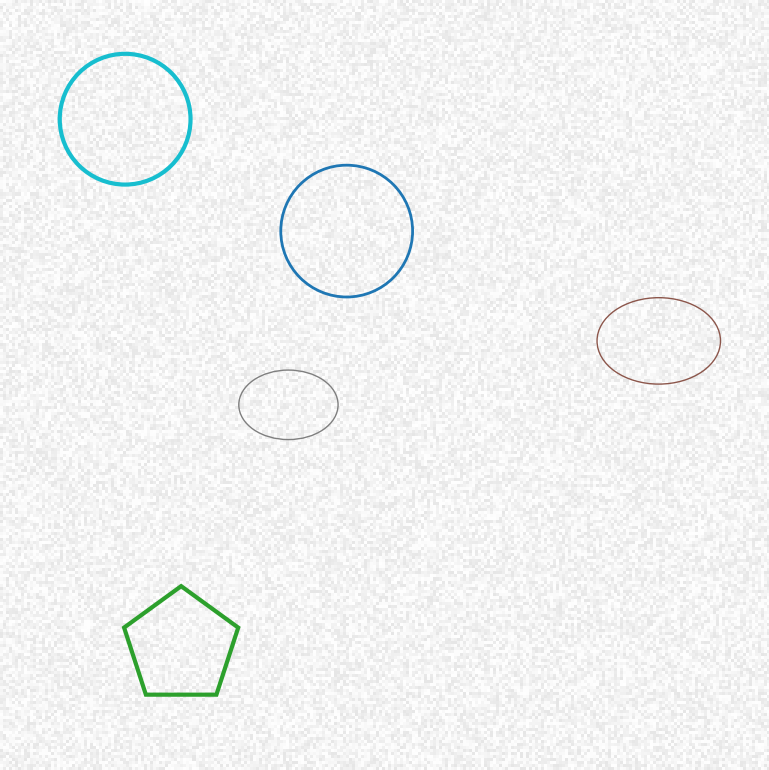[{"shape": "circle", "thickness": 1, "radius": 0.43, "center": [0.45, 0.7]}, {"shape": "pentagon", "thickness": 1.5, "radius": 0.39, "center": [0.235, 0.161]}, {"shape": "oval", "thickness": 0.5, "radius": 0.4, "center": [0.856, 0.557]}, {"shape": "oval", "thickness": 0.5, "radius": 0.32, "center": [0.375, 0.474]}, {"shape": "circle", "thickness": 1.5, "radius": 0.42, "center": [0.163, 0.845]}]